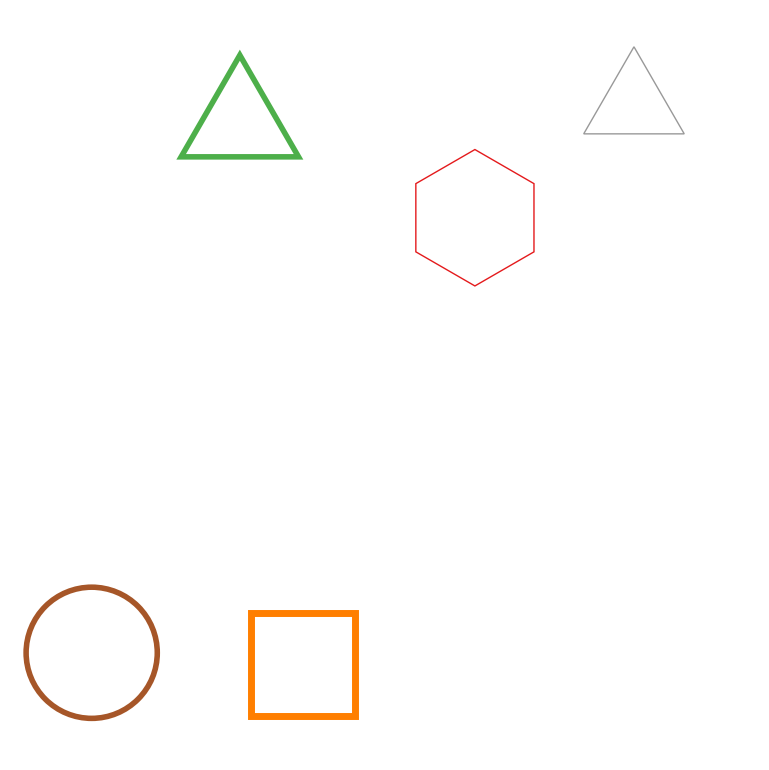[{"shape": "hexagon", "thickness": 0.5, "radius": 0.44, "center": [0.617, 0.717]}, {"shape": "triangle", "thickness": 2, "radius": 0.44, "center": [0.311, 0.84]}, {"shape": "square", "thickness": 2.5, "radius": 0.34, "center": [0.394, 0.137]}, {"shape": "circle", "thickness": 2, "radius": 0.43, "center": [0.119, 0.152]}, {"shape": "triangle", "thickness": 0.5, "radius": 0.38, "center": [0.823, 0.864]}]